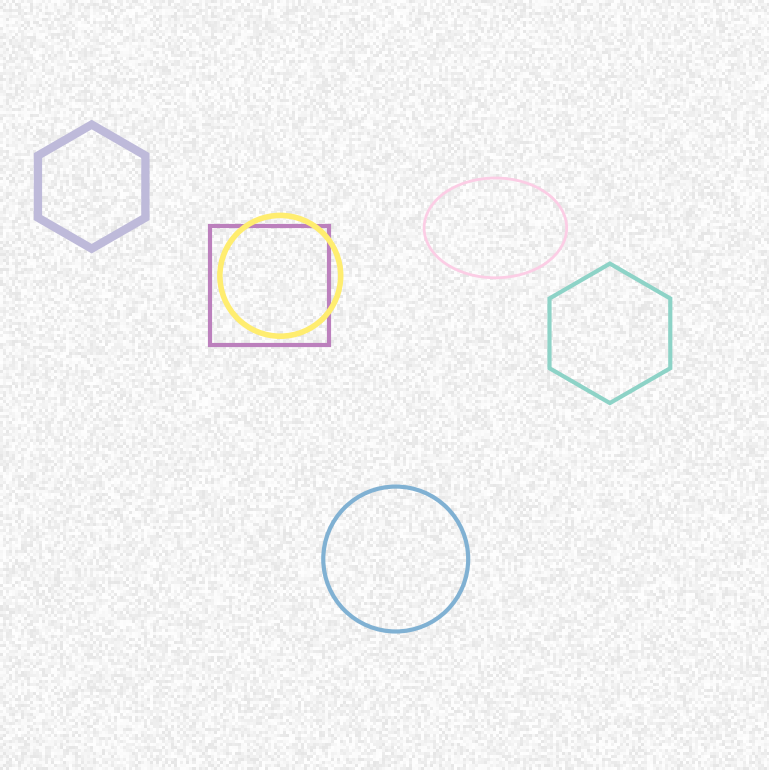[{"shape": "hexagon", "thickness": 1.5, "radius": 0.45, "center": [0.792, 0.567]}, {"shape": "hexagon", "thickness": 3, "radius": 0.4, "center": [0.119, 0.758]}, {"shape": "circle", "thickness": 1.5, "radius": 0.47, "center": [0.514, 0.274]}, {"shape": "oval", "thickness": 1, "radius": 0.46, "center": [0.643, 0.704]}, {"shape": "square", "thickness": 1.5, "radius": 0.39, "center": [0.35, 0.629]}, {"shape": "circle", "thickness": 2, "radius": 0.39, "center": [0.364, 0.642]}]